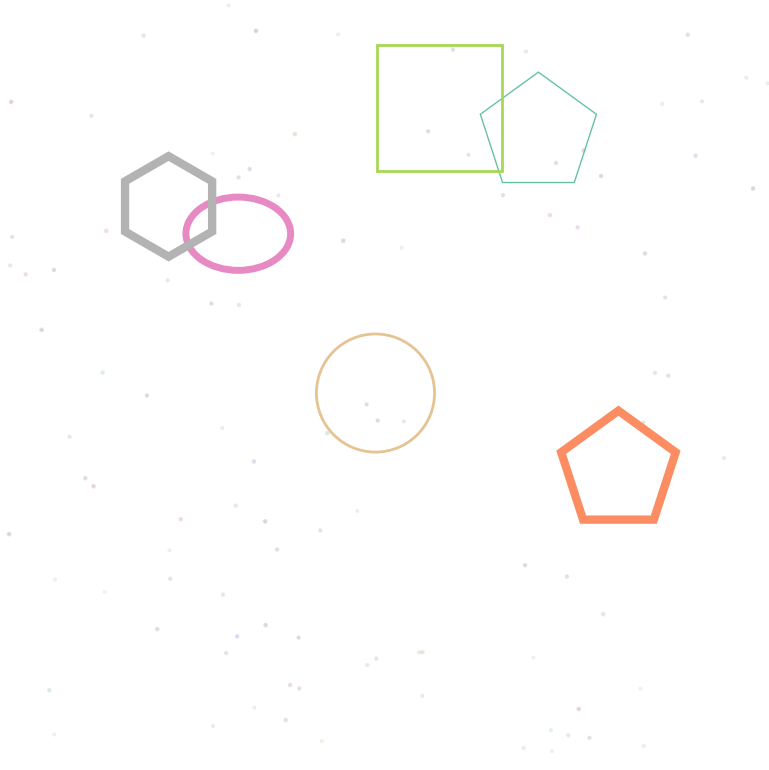[{"shape": "pentagon", "thickness": 0.5, "radius": 0.4, "center": [0.699, 0.827]}, {"shape": "pentagon", "thickness": 3, "radius": 0.39, "center": [0.803, 0.388]}, {"shape": "oval", "thickness": 2.5, "radius": 0.34, "center": [0.309, 0.696]}, {"shape": "square", "thickness": 1, "radius": 0.41, "center": [0.571, 0.859]}, {"shape": "circle", "thickness": 1, "radius": 0.38, "center": [0.488, 0.49]}, {"shape": "hexagon", "thickness": 3, "radius": 0.33, "center": [0.219, 0.732]}]